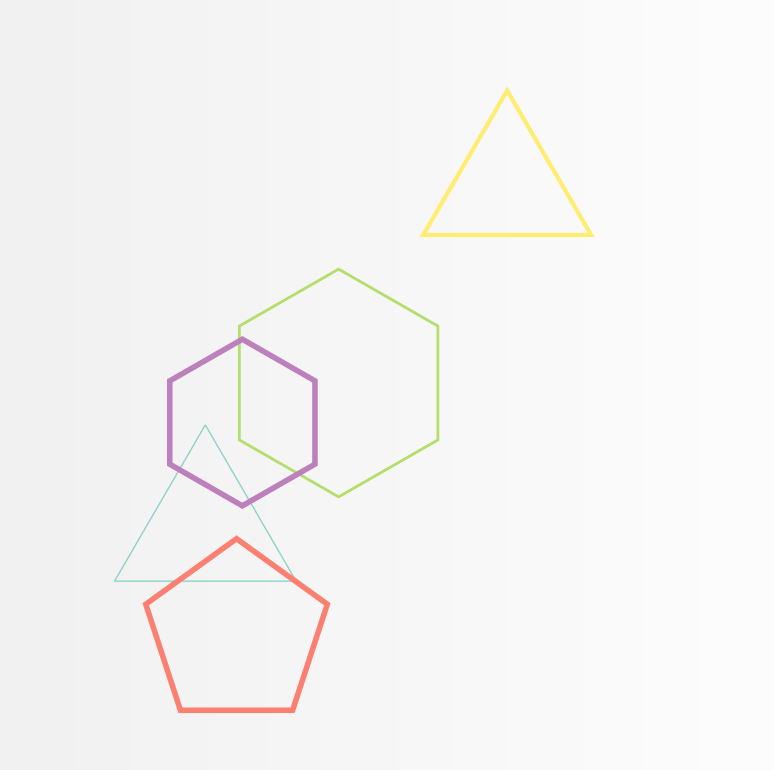[{"shape": "triangle", "thickness": 0.5, "radius": 0.68, "center": [0.265, 0.313]}, {"shape": "pentagon", "thickness": 2, "radius": 0.62, "center": [0.305, 0.177]}, {"shape": "hexagon", "thickness": 1, "radius": 0.74, "center": [0.437, 0.503]}, {"shape": "hexagon", "thickness": 2, "radius": 0.54, "center": [0.313, 0.451]}, {"shape": "triangle", "thickness": 1.5, "radius": 0.63, "center": [0.654, 0.757]}]